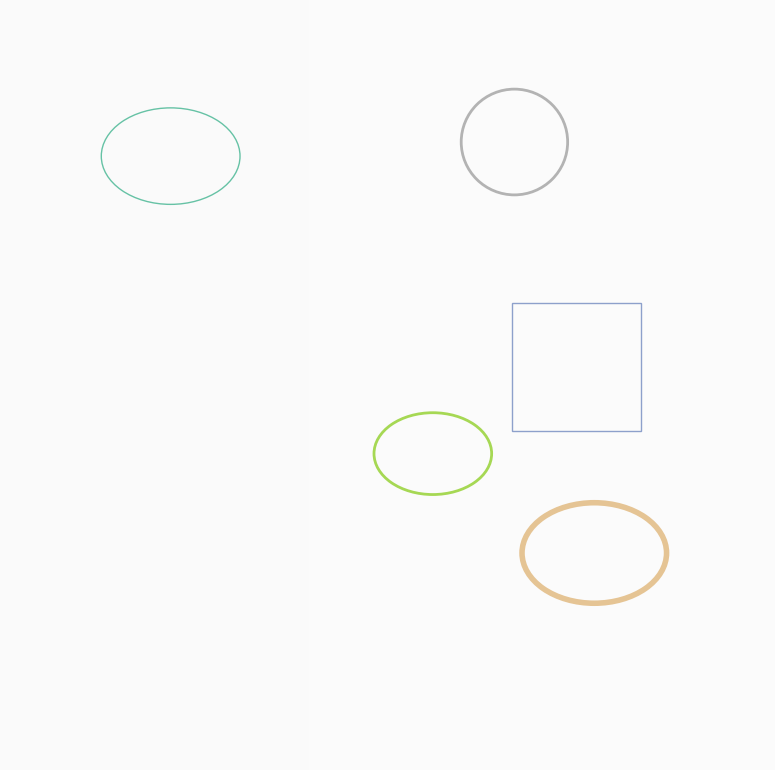[{"shape": "oval", "thickness": 0.5, "radius": 0.45, "center": [0.22, 0.797]}, {"shape": "square", "thickness": 0.5, "radius": 0.42, "center": [0.744, 0.523]}, {"shape": "oval", "thickness": 1, "radius": 0.38, "center": [0.558, 0.411]}, {"shape": "oval", "thickness": 2, "radius": 0.47, "center": [0.767, 0.282]}, {"shape": "circle", "thickness": 1, "radius": 0.34, "center": [0.664, 0.816]}]